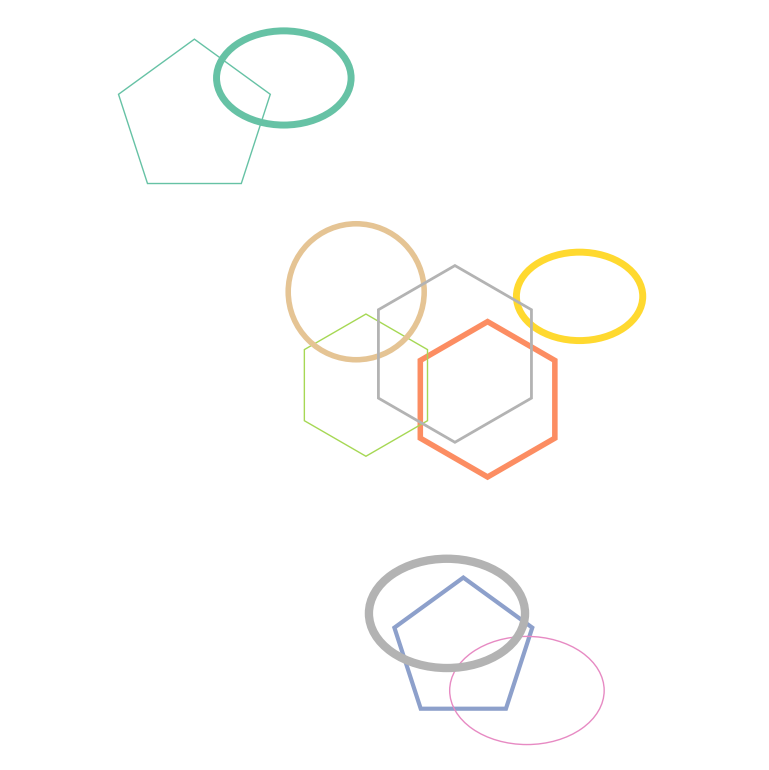[{"shape": "pentagon", "thickness": 0.5, "radius": 0.52, "center": [0.252, 0.846]}, {"shape": "oval", "thickness": 2.5, "radius": 0.44, "center": [0.369, 0.899]}, {"shape": "hexagon", "thickness": 2, "radius": 0.5, "center": [0.633, 0.481]}, {"shape": "pentagon", "thickness": 1.5, "radius": 0.47, "center": [0.602, 0.156]}, {"shape": "oval", "thickness": 0.5, "radius": 0.5, "center": [0.684, 0.103]}, {"shape": "hexagon", "thickness": 0.5, "radius": 0.46, "center": [0.475, 0.5]}, {"shape": "oval", "thickness": 2.5, "radius": 0.41, "center": [0.753, 0.615]}, {"shape": "circle", "thickness": 2, "radius": 0.44, "center": [0.463, 0.621]}, {"shape": "oval", "thickness": 3, "radius": 0.51, "center": [0.581, 0.203]}, {"shape": "hexagon", "thickness": 1, "radius": 0.57, "center": [0.591, 0.54]}]